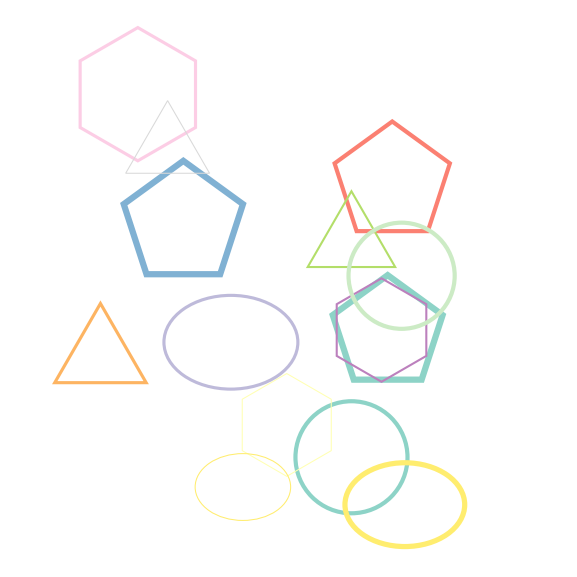[{"shape": "pentagon", "thickness": 3, "radius": 0.5, "center": [0.671, 0.423]}, {"shape": "circle", "thickness": 2, "radius": 0.49, "center": [0.609, 0.207]}, {"shape": "hexagon", "thickness": 0.5, "radius": 0.44, "center": [0.497, 0.263]}, {"shape": "oval", "thickness": 1.5, "radius": 0.58, "center": [0.4, 0.407]}, {"shape": "pentagon", "thickness": 2, "radius": 0.52, "center": [0.679, 0.684]}, {"shape": "pentagon", "thickness": 3, "radius": 0.54, "center": [0.317, 0.612]}, {"shape": "triangle", "thickness": 1.5, "radius": 0.46, "center": [0.174, 0.382]}, {"shape": "triangle", "thickness": 1, "radius": 0.44, "center": [0.609, 0.58]}, {"shape": "hexagon", "thickness": 1.5, "radius": 0.58, "center": [0.239, 0.836]}, {"shape": "triangle", "thickness": 0.5, "radius": 0.42, "center": [0.29, 0.741]}, {"shape": "hexagon", "thickness": 1, "radius": 0.45, "center": [0.661, 0.428]}, {"shape": "circle", "thickness": 2, "radius": 0.46, "center": [0.695, 0.522]}, {"shape": "oval", "thickness": 0.5, "radius": 0.41, "center": [0.421, 0.156]}, {"shape": "oval", "thickness": 2.5, "radius": 0.52, "center": [0.701, 0.125]}]